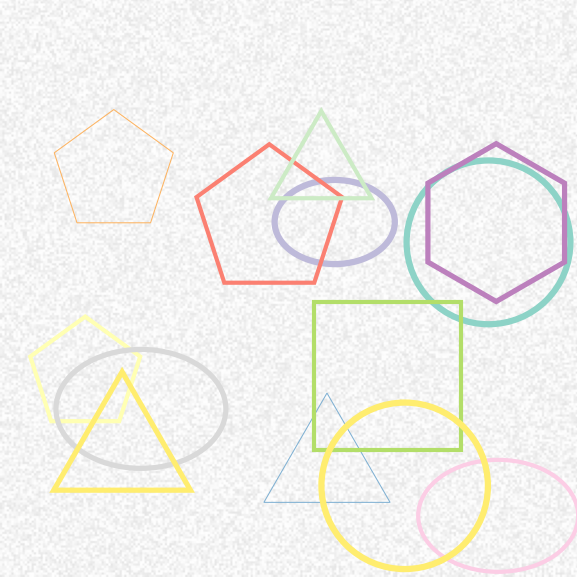[{"shape": "circle", "thickness": 3, "radius": 0.71, "center": [0.846, 0.579]}, {"shape": "pentagon", "thickness": 2, "radius": 0.5, "center": [0.148, 0.351]}, {"shape": "oval", "thickness": 3, "radius": 0.52, "center": [0.58, 0.615]}, {"shape": "pentagon", "thickness": 2, "radius": 0.66, "center": [0.466, 0.617]}, {"shape": "triangle", "thickness": 0.5, "radius": 0.63, "center": [0.566, 0.192]}, {"shape": "pentagon", "thickness": 0.5, "radius": 0.54, "center": [0.197, 0.701]}, {"shape": "square", "thickness": 2, "radius": 0.64, "center": [0.671, 0.348]}, {"shape": "oval", "thickness": 2, "radius": 0.69, "center": [0.863, 0.106]}, {"shape": "oval", "thickness": 2.5, "radius": 0.74, "center": [0.244, 0.291]}, {"shape": "hexagon", "thickness": 2.5, "radius": 0.68, "center": [0.859, 0.614]}, {"shape": "triangle", "thickness": 2, "radius": 0.5, "center": [0.556, 0.706]}, {"shape": "circle", "thickness": 3, "radius": 0.72, "center": [0.701, 0.158]}, {"shape": "triangle", "thickness": 2.5, "radius": 0.68, "center": [0.211, 0.219]}]